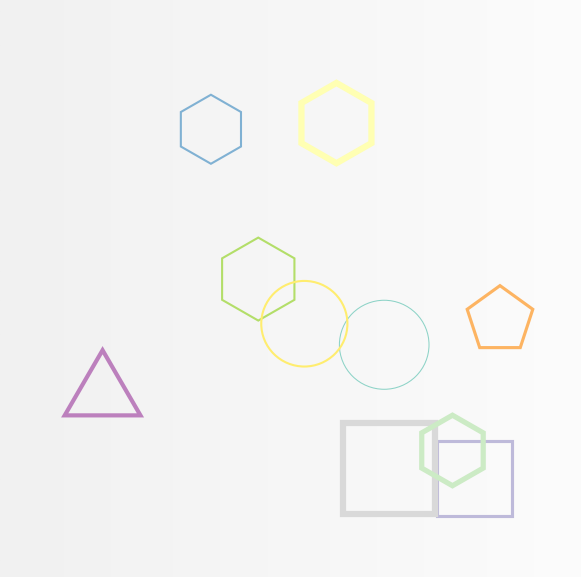[{"shape": "circle", "thickness": 0.5, "radius": 0.39, "center": [0.661, 0.402]}, {"shape": "hexagon", "thickness": 3, "radius": 0.35, "center": [0.579, 0.786]}, {"shape": "square", "thickness": 1.5, "radius": 0.33, "center": [0.816, 0.17]}, {"shape": "hexagon", "thickness": 1, "radius": 0.3, "center": [0.363, 0.775]}, {"shape": "pentagon", "thickness": 1.5, "radius": 0.3, "center": [0.86, 0.445]}, {"shape": "hexagon", "thickness": 1, "radius": 0.36, "center": [0.444, 0.516]}, {"shape": "square", "thickness": 3, "radius": 0.39, "center": [0.669, 0.187]}, {"shape": "triangle", "thickness": 2, "radius": 0.38, "center": [0.176, 0.317]}, {"shape": "hexagon", "thickness": 2.5, "radius": 0.31, "center": [0.778, 0.219]}, {"shape": "circle", "thickness": 1, "radius": 0.37, "center": [0.524, 0.439]}]